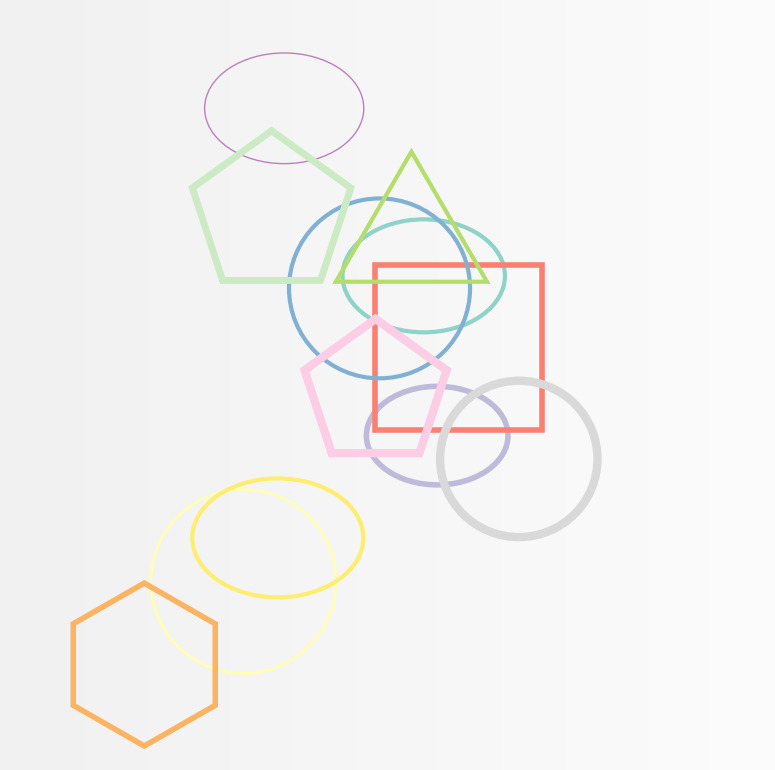[{"shape": "oval", "thickness": 1.5, "radius": 0.52, "center": [0.547, 0.642]}, {"shape": "circle", "thickness": 1, "radius": 0.6, "center": [0.314, 0.245]}, {"shape": "oval", "thickness": 2, "radius": 0.46, "center": [0.564, 0.434]}, {"shape": "square", "thickness": 2, "radius": 0.54, "center": [0.592, 0.549]}, {"shape": "circle", "thickness": 1.5, "radius": 0.58, "center": [0.49, 0.625]}, {"shape": "hexagon", "thickness": 2, "radius": 0.53, "center": [0.186, 0.137]}, {"shape": "triangle", "thickness": 1.5, "radius": 0.56, "center": [0.531, 0.69]}, {"shape": "pentagon", "thickness": 3, "radius": 0.48, "center": [0.485, 0.489]}, {"shape": "circle", "thickness": 3, "radius": 0.51, "center": [0.669, 0.404]}, {"shape": "oval", "thickness": 0.5, "radius": 0.51, "center": [0.367, 0.859]}, {"shape": "pentagon", "thickness": 2.5, "radius": 0.54, "center": [0.35, 0.723]}, {"shape": "oval", "thickness": 1.5, "radius": 0.55, "center": [0.358, 0.301]}]